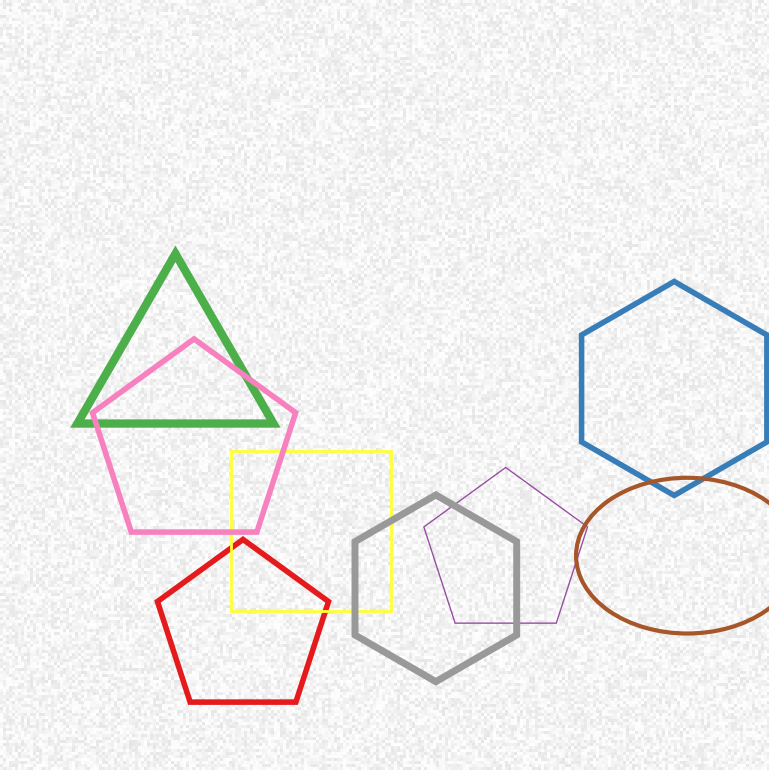[{"shape": "pentagon", "thickness": 2, "radius": 0.58, "center": [0.316, 0.183]}, {"shape": "hexagon", "thickness": 2, "radius": 0.69, "center": [0.876, 0.495]}, {"shape": "triangle", "thickness": 3, "radius": 0.73, "center": [0.228, 0.523]}, {"shape": "pentagon", "thickness": 0.5, "radius": 0.56, "center": [0.657, 0.281]}, {"shape": "square", "thickness": 1, "radius": 0.52, "center": [0.404, 0.311]}, {"shape": "oval", "thickness": 1.5, "radius": 0.72, "center": [0.893, 0.278]}, {"shape": "pentagon", "thickness": 2, "radius": 0.69, "center": [0.252, 0.421]}, {"shape": "hexagon", "thickness": 2.5, "radius": 0.61, "center": [0.566, 0.236]}]